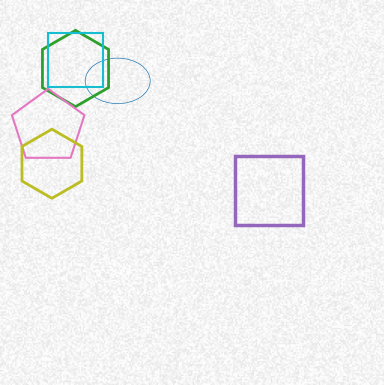[{"shape": "oval", "thickness": 0.5, "radius": 0.42, "center": [0.306, 0.79]}, {"shape": "hexagon", "thickness": 2, "radius": 0.5, "center": [0.196, 0.822]}, {"shape": "square", "thickness": 2.5, "radius": 0.45, "center": [0.699, 0.506]}, {"shape": "pentagon", "thickness": 1.5, "radius": 0.5, "center": [0.125, 0.67]}, {"shape": "hexagon", "thickness": 2, "radius": 0.45, "center": [0.135, 0.575]}, {"shape": "square", "thickness": 1.5, "radius": 0.35, "center": [0.196, 0.844]}]